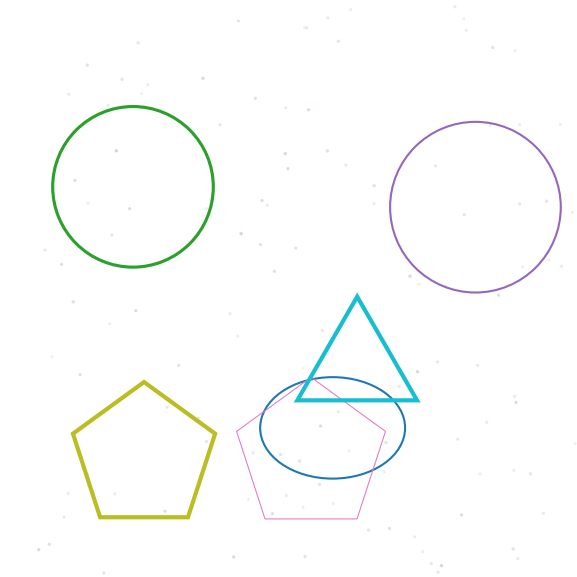[{"shape": "oval", "thickness": 1, "radius": 0.63, "center": [0.576, 0.258]}, {"shape": "circle", "thickness": 1.5, "radius": 0.7, "center": [0.23, 0.676]}, {"shape": "circle", "thickness": 1, "radius": 0.74, "center": [0.823, 0.64]}, {"shape": "pentagon", "thickness": 0.5, "radius": 0.68, "center": [0.539, 0.21]}, {"shape": "pentagon", "thickness": 2, "radius": 0.65, "center": [0.249, 0.208]}, {"shape": "triangle", "thickness": 2, "radius": 0.6, "center": [0.619, 0.366]}]